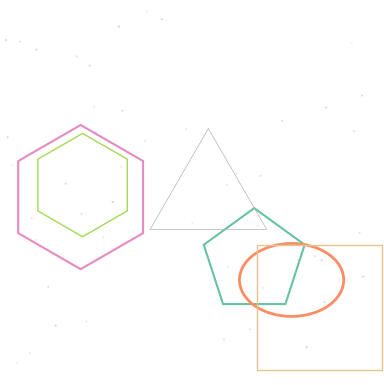[{"shape": "pentagon", "thickness": 1.5, "radius": 0.69, "center": [0.66, 0.322]}, {"shape": "oval", "thickness": 2, "radius": 0.68, "center": [0.757, 0.273]}, {"shape": "hexagon", "thickness": 1.5, "radius": 0.94, "center": [0.209, 0.488]}, {"shape": "hexagon", "thickness": 1, "radius": 0.67, "center": [0.214, 0.519]}, {"shape": "square", "thickness": 1, "radius": 0.81, "center": [0.83, 0.202]}, {"shape": "triangle", "thickness": 0.5, "radius": 0.87, "center": [0.541, 0.491]}]